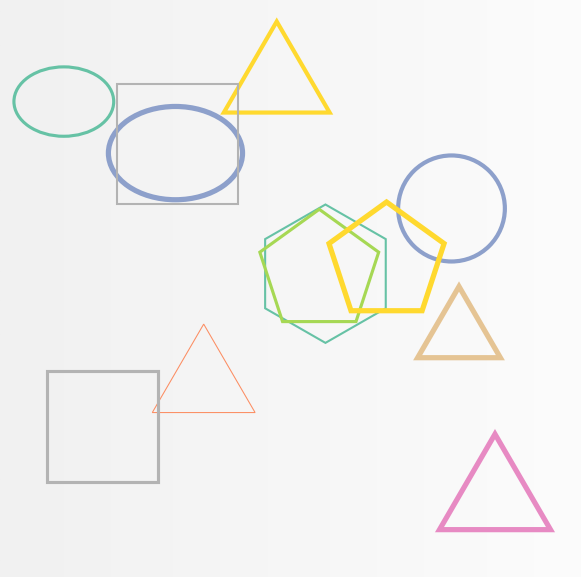[{"shape": "oval", "thickness": 1.5, "radius": 0.43, "center": [0.11, 0.823]}, {"shape": "hexagon", "thickness": 1, "radius": 0.6, "center": [0.56, 0.525]}, {"shape": "triangle", "thickness": 0.5, "radius": 0.51, "center": [0.35, 0.336]}, {"shape": "oval", "thickness": 2.5, "radius": 0.58, "center": [0.302, 0.734]}, {"shape": "circle", "thickness": 2, "radius": 0.46, "center": [0.777, 0.638]}, {"shape": "triangle", "thickness": 2.5, "radius": 0.55, "center": [0.852, 0.137]}, {"shape": "pentagon", "thickness": 1.5, "radius": 0.54, "center": [0.549, 0.529]}, {"shape": "triangle", "thickness": 2, "radius": 0.53, "center": [0.476, 0.857]}, {"shape": "pentagon", "thickness": 2.5, "radius": 0.52, "center": [0.665, 0.545]}, {"shape": "triangle", "thickness": 2.5, "radius": 0.41, "center": [0.79, 0.421]}, {"shape": "square", "thickness": 1, "radius": 0.52, "center": [0.305, 0.75]}, {"shape": "square", "thickness": 1.5, "radius": 0.48, "center": [0.177, 0.26]}]